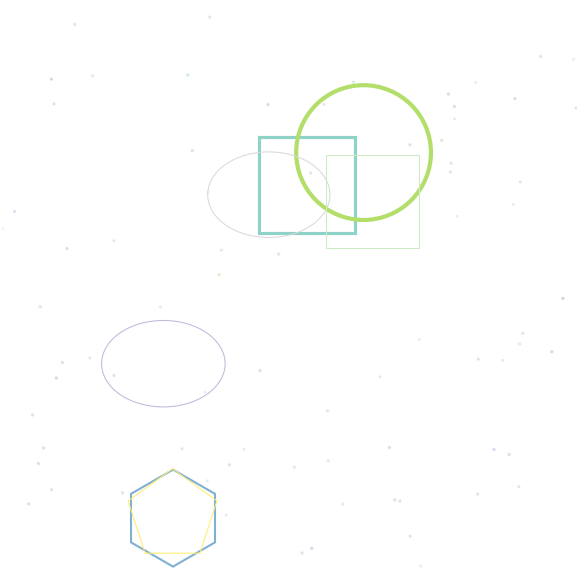[{"shape": "square", "thickness": 1.5, "radius": 0.42, "center": [0.532, 0.679]}, {"shape": "oval", "thickness": 0.5, "radius": 0.53, "center": [0.283, 0.369]}, {"shape": "hexagon", "thickness": 1, "radius": 0.42, "center": [0.3, 0.102]}, {"shape": "circle", "thickness": 2, "radius": 0.58, "center": [0.63, 0.735]}, {"shape": "oval", "thickness": 0.5, "radius": 0.53, "center": [0.466, 0.662]}, {"shape": "square", "thickness": 0.5, "radius": 0.4, "center": [0.645, 0.651]}, {"shape": "pentagon", "thickness": 0.5, "radius": 0.4, "center": [0.299, 0.107]}]